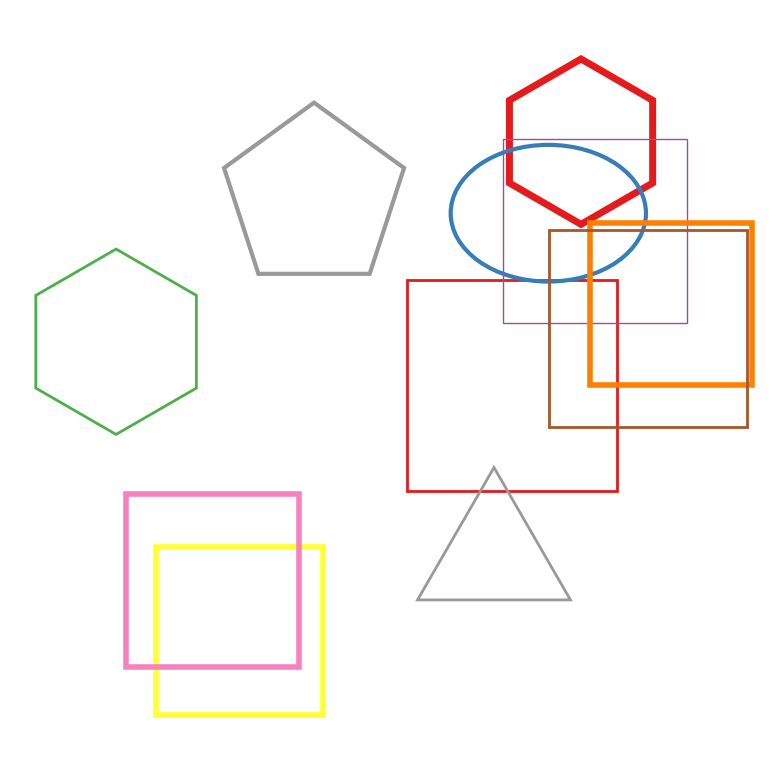[{"shape": "square", "thickness": 1, "radius": 0.68, "center": [0.665, 0.499]}, {"shape": "hexagon", "thickness": 2.5, "radius": 0.54, "center": [0.755, 0.816]}, {"shape": "oval", "thickness": 1.5, "radius": 0.63, "center": [0.712, 0.723]}, {"shape": "hexagon", "thickness": 1, "radius": 0.6, "center": [0.151, 0.556]}, {"shape": "square", "thickness": 0.5, "radius": 0.6, "center": [0.772, 0.7]}, {"shape": "square", "thickness": 2, "radius": 0.53, "center": [0.871, 0.605]}, {"shape": "square", "thickness": 2, "radius": 0.54, "center": [0.311, 0.18]}, {"shape": "square", "thickness": 1, "radius": 0.64, "center": [0.841, 0.574]}, {"shape": "square", "thickness": 2, "radius": 0.56, "center": [0.276, 0.246]}, {"shape": "triangle", "thickness": 1, "radius": 0.57, "center": [0.642, 0.278]}, {"shape": "pentagon", "thickness": 1.5, "radius": 0.61, "center": [0.408, 0.744]}]